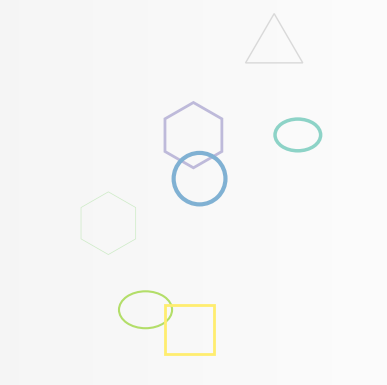[{"shape": "oval", "thickness": 2.5, "radius": 0.29, "center": [0.769, 0.65]}, {"shape": "hexagon", "thickness": 2, "radius": 0.42, "center": [0.499, 0.649]}, {"shape": "circle", "thickness": 3, "radius": 0.33, "center": [0.515, 0.536]}, {"shape": "oval", "thickness": 1.5, "radius": 0.34, "center": [0.376, 0.195]}, {"shape": "triangle", "thickness": 1, "radius": 0.43, "center": [0.708, 0.879]}, {"shape": "hexagon", "thickness": 0.5, "radius": 0.41, "center": [0.28, 0.42]}, {"shape": "square", "thickness": 2, "radius": 0.32, "center": [0.489, 0.144]}]